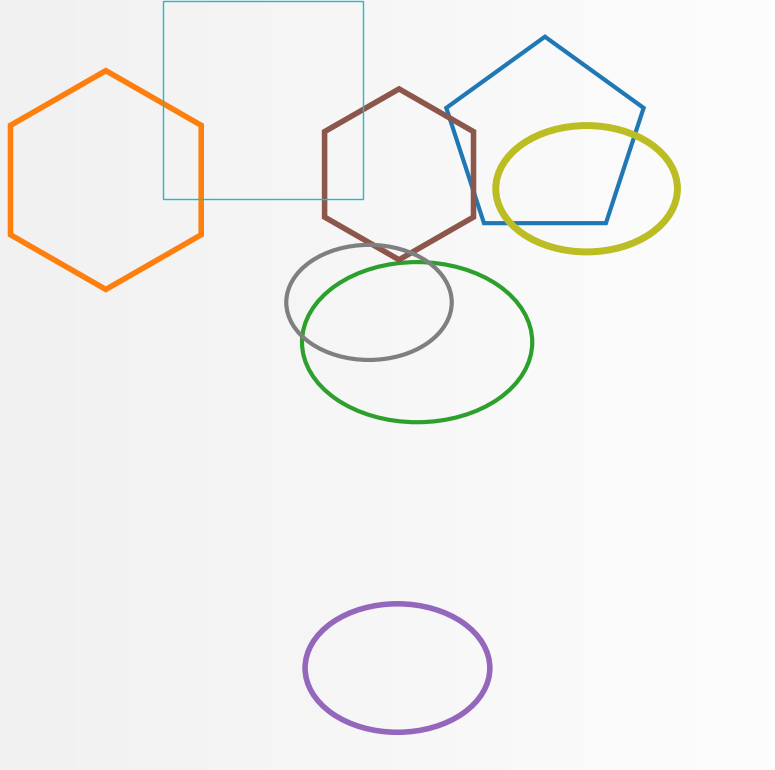[{"shape": "pentagon", "thickness": 1.5, "radius": 0.67, "center": [0.703, 0.818]}, {"shape": "hexagon", "thickness": 2, "radius": 0.71, "center": [0.137, 0.766]}, {"shape": "oval", "thickness": 1.5, "radius": 0.74, "center": [0.538, 0.556]}, {"shape": "oval", "thickness": 2, "radius": 0.6, "center": [0.513, 0.132]}, {"shape": "hexagon", "thickness": 2, "radius": 0.55, "center": [0.515, 0.774]}, {"shape": "oval", "thickness": 1.5, "radius": 0.53, "center": [0.476, 0.607]}, {"shape": "oval", "thickness": 2.5, "radius": 0.59, "center": [0.757, 0.755]}, {"shape": "square", "thickness": 0.5, "radius": 0.64, "center": [0.339, 0.87]}]